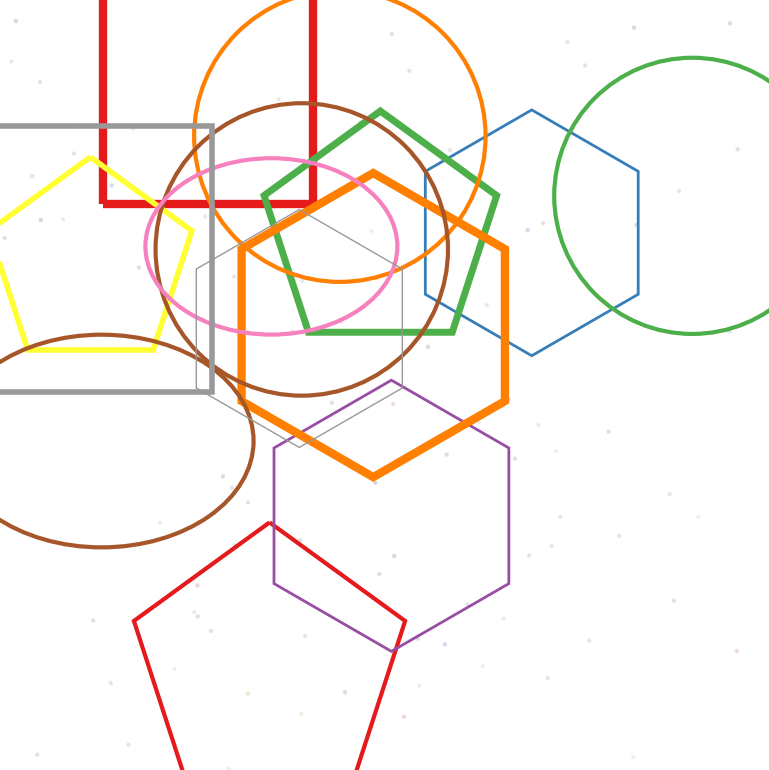[{"shape": "pentagon", "thickness": 1.5, "radius": 0.93, "center": [0.35, 0.136]}, {"shape": "square", "thickness": 3, "radius": 0.68, "center": [0.27, 0.872]}, {"shape": "hexagon", "thickness": 1, "radius": 0.8, "center": [0.691, 0.698]}, {"shape": "pentagon", "thickness": 2.5, "radius": 0.79, "center": [0.494, 0.697]}, {"shape": "circle", "thickness": 1.5, "radius": 0.9, "center": [0.899, 0.746]}, {"shape": "hexagon", "thickness": 1, "radius": 0.88, "center": [0.508, 0.33]}, {"shape": "circle", "thickness": 1.5, "radius": 0.95, "center": [0.441, 0.823]}, {"shape": "hexagon", "thickness": 3, "radius": 0.99, "center": [0.485, 0.578]}, {"shape": "pentagon", "thickness": 2, "radius": 0.69, "center": [0.117, 0.658]}, {"shape": "circle", "thickness": 1.5, "radius": 0.95, "center": [0.392, 0.676]}, {"shape": "oval", "thickness": 1.5, "radius": 0.99, "center": [0.132, 0.427]}, {"shape": "oval", "thickness": 1.5, "radius": 0.82, "center": [0.352, 0.68]}, {"shape": "square", "thickness": 2, "radius": 0.86, "center": [0.103, 0.664]}, {"shape": "hexagon", "thickness": 0.5, "radius": 0.77, "center": [0.389, 0.573]}]